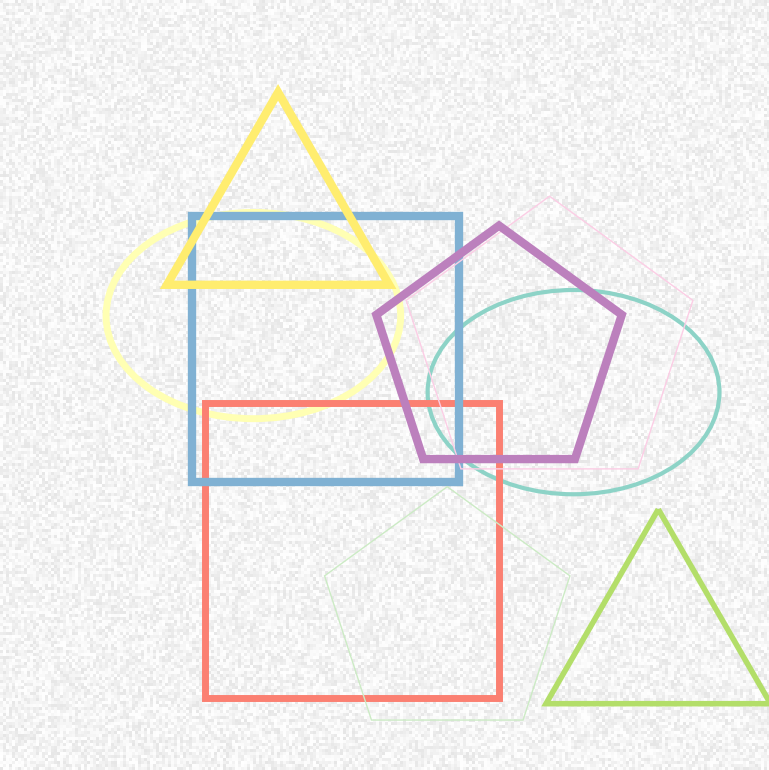[{"shape": "oval", "thickness": 1.5, "radius": 0.95, "center": [0.745, 0.491]}, {"shape": "oval", "thickness": 2.5, "radius": 0.96, "center": [0.329, 0.59]}, {"shape": "square", "thickness": 2.5, "radius": 0.96, "center": [0.457, 0.285]}, {"shape": "square", "thickness": 3, "radius": 0.87, "center": [0.422, 0.547]}, {"shape": "triangle", "thickness": 2, "radius": 0.84, "center": [0.855, 0.17]}, {"shape": "pentagon", "thickness": 0.5, "radius": 0.98, "center": [0.714, 0.549]}, {"shape": "pentagon", "thickness": 3, "radius": 0.84, "center": [0.648, 0.539]}, {"shape": "pentagon", "thickness": 0.5, "radius": 0.84, "center": [0.581, 0.2]}, {"shape": "triangle", "thickness": 3, "radius": 0.83, "center": [0.361, 0.713]}]